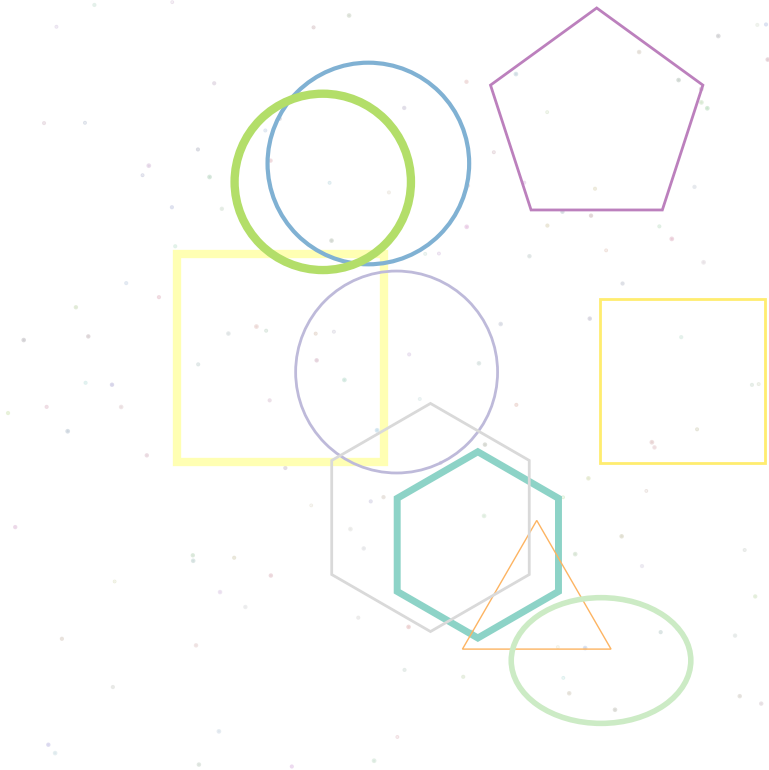[{"shape": "hexagon", "thickness": 2.5, "radius": 0.6, "center": [0.621, 0.292]}, {"shape": "square", "thickness": 3, "radius": 0.67, "center": [0.364, 0.535]}, {"shape": "circle", "thickness": 1, "radius": 0.66, "center": [0.515, 0.517]}, {"shape": "circle", "thickness": 1.5, "radius": 0.65, "center": [0.478, 0.788]}, {"shape": "triangle", "thickness": 0.5, "radius": 0.56, "center": [0.697, 0.213]}, {"shape": "circle", "thickness": 3, "radius": 0.57, "center": [0.419, 0.764]}, {"shape": "hexagon", "thickness": 1, "radius": 0.74, "center": [0.559, 0.328]}, {"shape": "pentagon", "thickness": 1, "radius": 0.73, "center": [0.775, 0.845]}, {"shape": "oval", "thickness": 2, "radius": 0.58, "center": [0.781, 0.142]}, {"shape": "square", "thickness": 1, "radius": 0.53, "center": [0.886, 0.505]}]